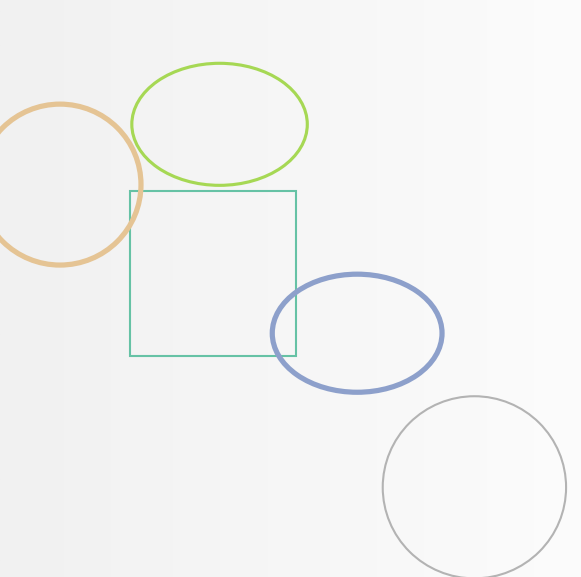[{"shape": "square", "thickness": 1, "radius": 0.71, "center": [0.366, 0.525]}, {"shape": "oval", "thickness": 2.5, "radius": 0.73, "center": [0.614, 0.422]}, {"shape": "oval", "thickness": 1.5, "radius": 0.75, "center": [0.378, 0.784]}, {"shape": "circle", "thickness": 2.5, "radius": 0.7, "center": [0.103, 0.679]}, {"shape": "circle", "thickness": 1, "radius": 0.79, "center": [0.816, 0.155]}]